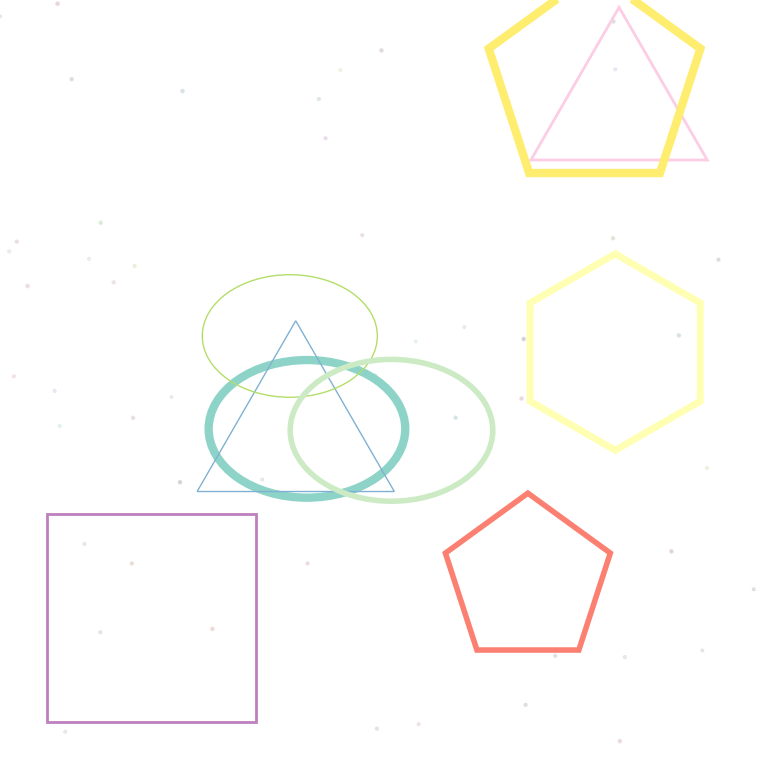[{"shape": "oval", "thickness": 3, "radius": 0.64, "center": [0.399, 0.443]}, {"shape": "hexagon", "thickness": 2.5, "radius": 0.64, "center": [0.799, 0.543]}, {"shape": "pentagon", "thickness": 2, "radius": 0.56, "center": [0.686, 0.247]}, {"shape": "triangle", "thickness": 0.5, "radius": 0.74, "center": [0.384, 0.436]}, {"shape": "oval", "thickness": 0.5, "radius": 0.57, "center": [0.376, 0.564]}, {"shape": "triangle", "thickness": 1, "radius": 0.66, "center": [0.804, 0.858]}, {"shape": "square", "thickness": 1, "radius": 0.68, "center": [0.197, 0.197]}, {"shape": "oval", "thickness": 2, "radius": 0.66, "center": [0.508, 0.441]}, {"shape": "pentagon", "thickness": 3, "radius": 0.72, "center": [0.772, 0.892]}]